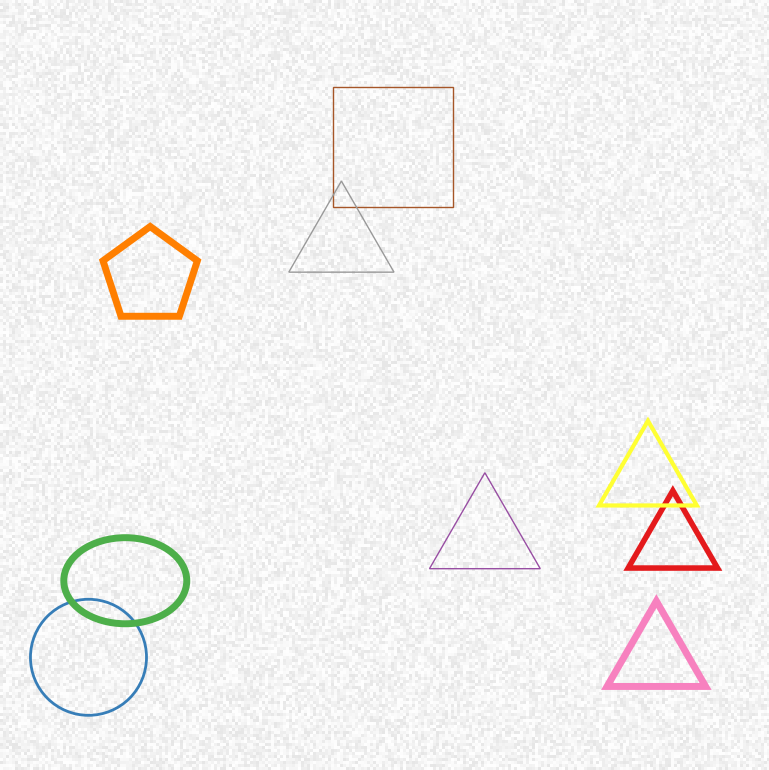[{"shape": "triangle", "thickness": 2, "radius": 0.33, "center": [0.874, 0.296]}, {"shape": "circle", "thickness": 1, "radius": 0.38, "center": [0.115, 0.146]}, {"shape": "oval", "thickness": 2.5, "radius": 0.4, "center": [0.163, 0.246]}, {"shape": "triangle", "thickness": 0.5, "radius": 0.42, "center": [0.63, 0.303]}, {"shape": "pentagon", "thickness": 2.5, "radius": 0.32, "center": [0.195, 0.641]}, {"shape": "triangle", "thickness": 1.5, "radius": 0.37, "center": [0.841, 0.38]}, {"shape": "square", "thickness": 0.5, "radius": 0.39, "center": [0.51, 0.809]}, {"shape": "triangle", "thickness": 2.5, "radius": 0.37, "center": [0.852, 0.145]}, {"shape": "triangle", "thickness": 0.5, "radius": 0.39, "center": [0.443, 0.686]}]